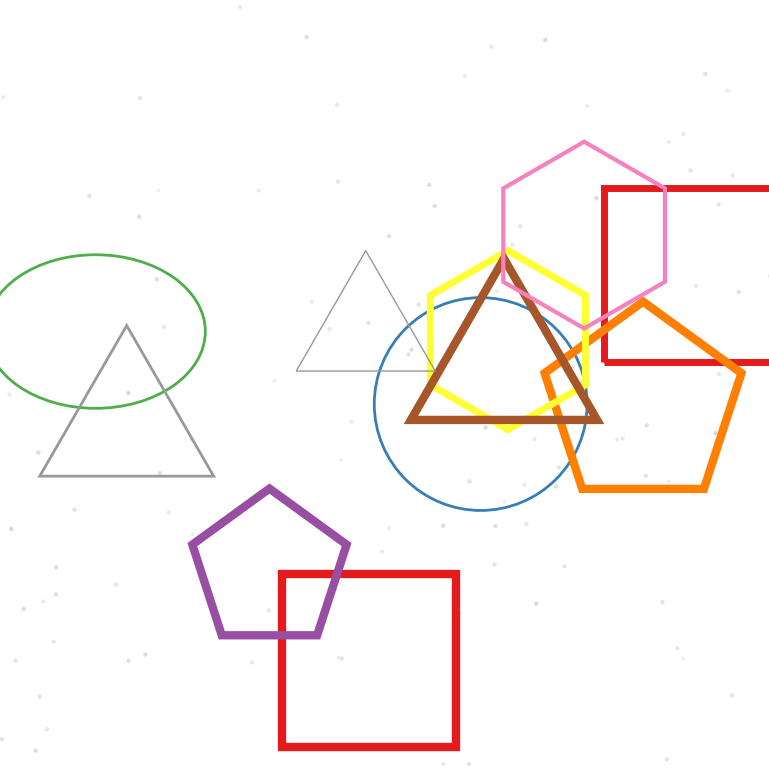[{"shape": "square", "thickness": 3, "radius": 0.56, "center": [0.479, 0.142]}, {"shape": "square", "thickness": 2.5, "radius": 0.56, "center": [0.897, 0.643]}, {"shape": "circle", "thickness": 1, "radius": 0.69, "center": [0.624, 0.475]}, {"shape": "oval", "thickness": 1, "radius": 0.71, "center": [0.124, 0.569]}, {"shape": "pentagon", "thickness": 3, "radius": 0.53, "center": [0.35, 0.26]}, {"shape": "pentagon", "thickness": 3, "radius": 0.67, "center": [0.835, 0.474]}, {"shape": "hexagon", "thickness": 2.5, "radius": 0.58, "center": [0.66, 0.558]}, {"shape": "triangle", "thickness": 3, "radius": 0.7, "center": [0.655, 0.524]}, {"shape": "hexagon", "thickness": 1.5, "radius": 0.61, "center": [0.759, 0.695]}, {"shape": "triangle", "thickness": 0.5, "radius": 0.52, "center": [0.475, 0.57]}, {"shape": "triangle", "thickness": 1, "radius": 0.65, "center": [0.165, 0.447]}]